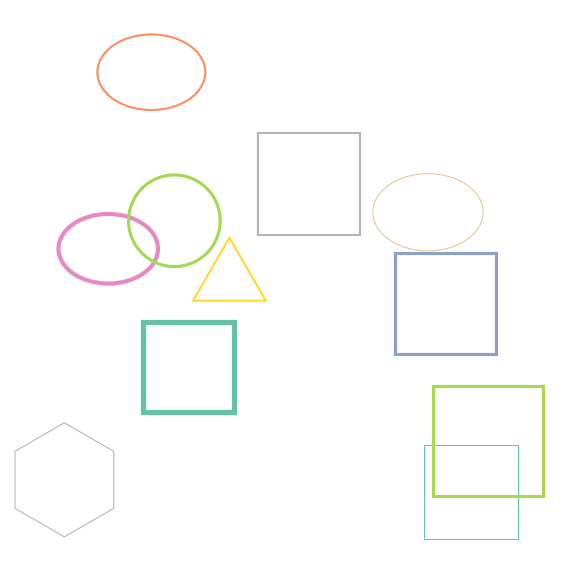[{"shape": "square", "thickness": 0.5, "radius": 0.41, "center": [0.816, 0.147]}, {"shape": "square", "thickness": 2.5, "radius": 0.39, "center": [0.327, 0.364]}, {"shape": "oval", "thickness": 1, "radius": 0.47, "center": [0.262, 0.874]}, {"shape": "square", "thickness": 1.5, "radius": 0.44, "center": [0.771, 0.473]}, {"shape": "oval", "thickness": 2, "radius": 0.43, "center": [0.187, 0.568]}, {"shape": "circle", "thickness": 1.5, "radius": 0.4, "center": [0.302, 0.617]}, {"shape": "square", "thickness": 1.5, "radius": 0.48, "center": [0.844, 0.236]}, {"shape": "triangle", "thickness": 1, "radius": 0.36, "center": [0.397, 0.515]}, {"shape": "oval", "thickness": 0.5, "radius": 0.48, "center": [0.741, 0.632]}, {"shape": "hexagon", "thickness": 0.5, "radius": 0.49, "center": [0.111, 0.168]}, {"shape": "square", "thickness": 1, "radius": 0.44, "center": [0.535, 0.681]}]